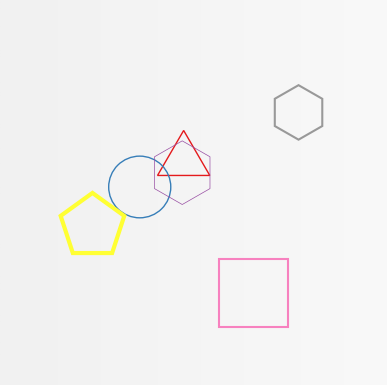[{"shape": "triangle", "thickness": 1, "radius": 0.39, "center": [0.474, 0.583]}, {"shape": "circle", "thickness": 1, "radius": 0.4, "center": [0.361, 0.514]}, {"shape": "hexagon", "thickness": 0.5, "radius": 0.41, "center": [0.47, 0.551]}, {"shape": "pentagon", "thickness": 3, "radius": 0.43, "center": [0.239, 0.413]}, {"shape": "square", "thickness": 1.5, "radius": 0.44, "center": [0.654, 0.24]}, {"shape": "hexagon", "thickness": 1.5, "radius": 0.35, "center": [0.77, 0.708]}]